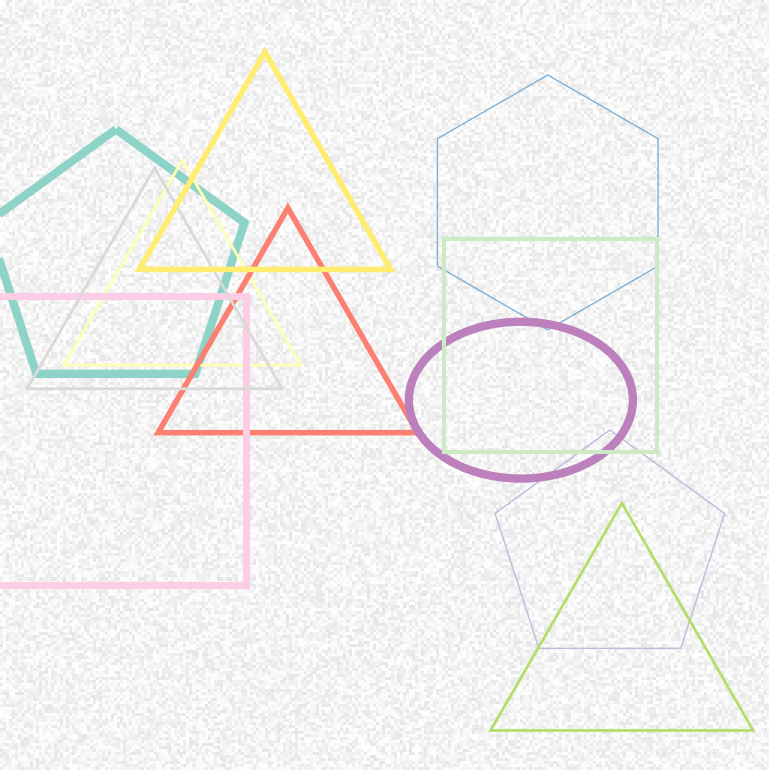[{"shape": "pentagon", "thickness": 3, "radius": 0.88, "center": [0.151, 0.656]}, {"shape": "triangle", "thickness": 1, "radius": 0.89, "center": [0.237, 0.615]}, {"shape": "pentagon", "thickness": 0.5, "radius": 0.78, "center": [0.792, 0.285]}, {"shape": "triangle", "thickness": 2, "radius": 0.97, "center": [0.374, 0.535]}, {"shape": "hexagon", "thickness": 0.5, "radius": 0.83, "center": [0.711, 0.737]}, {"shape": "triangle", "thickness": 1, "radius": 0.98, "center": [0.808, 0.15]}, {"shape": "square", "thickness": 2.5, "radius": 0.94, "center": [0.132, 0.428]}, {"shape": "triangle", "thickness": 1, "radius": 0.96, "center": [0.201, 0.591]}, {"shape": "oval", "thickness": 3, "radius": 0.73, "center": [0.676, 0.48]}, {"shape": "square", "thickness": 1.5, "radius": 0.69, "center": [0.715, 0.551]}, {"shape": "triangle", "thickness": 2, "radius": 0.94, "center": [0.344, 0.744]}]